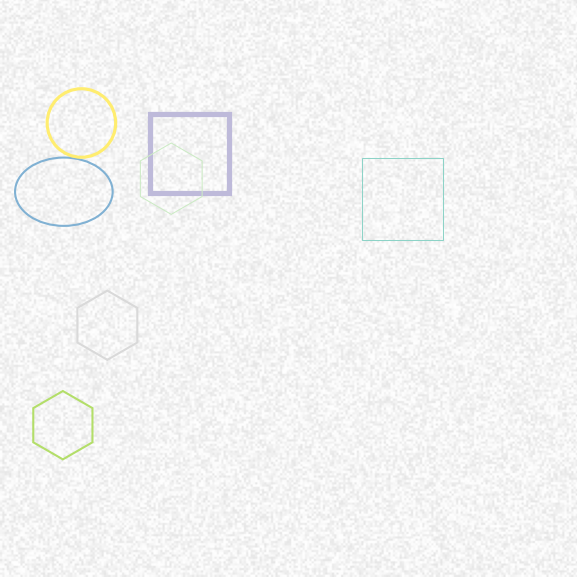[{"shape": "square", "thickness": 0.5, "radius": 0.35, "center": [0.697, 0.655]}, {"shape": "square", "thickness": 2.5, "radius": 0.34, "center": [0.328, 0.733]}, {"shape": "oval", "thickness": 1, "radius": 0.42, "center": [0.111, 0.667]}, {"shape": "hexagon", "thickness": 1, "radius": 0.3, "center": [0.109, 0.263]}, {"shape": "hexagon", "thickness": 1, "radius": 0.3, "center": [0.186, 0.436]}, {"shape": "hexagon", "thickness": 0.5, "radius": 0.31, "center": [0.297, 0.69]}, {"shape": "circle", "thickness": 1.5, "radius": 0.3, "center": [0.141, 0.786]}]